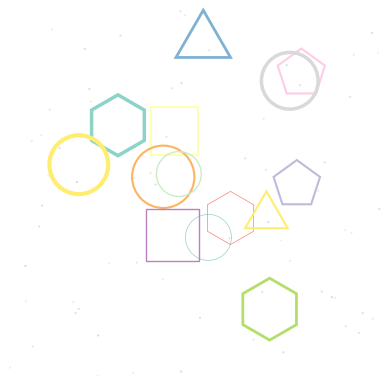[{"shape": "circle", "thickness": 0.5, "radius": 0.3, "center": [0.541, 0.383]}, {"shape": "hexagon", "thickness": 2.5, "radius": 0.4, "center": [0.306, 0.675]}, {"shape": "square", "thickness": 1.5, "radius": 0.31, "center": [0.453, 0.66]}, {"shape": "pentagon", "thickness": 1.5, "radius": 0.32, "center": [0.771, 0.521]}, {"shape": "hexagon", "thickness": 0.5, "radius": 0.35, "center": [0.599, 0.434]}, {"shape": "triangle", "thickness": 2, "radius": 0.41, "center": [0.528, 0.892]}, {"shape": "circle", "thickness": 1.5, "radius": 0.4, "center": [0.424, 0.541]}, {"shape": "hexagon", "thickness": 2, "radius": 0.4, "center": [0.7, 0.197]}, {"shape": "pentagon", "thickness": 1.5, "radius": 0.32, "center": [0.783, 0.809]}, {"shape": "circle", "thickness": 2.5, "radius": 0.37, "center": [0.753, 0.79]}, {"shape": "square", "thickness": 1, "radius": 0.34, "center": [0.448, 0.39]}, {"shape": "circle", "thickness": 1, "radius": 0.29, "center": [0.465, 0.548]}, {"shape": "circle", "thickness": 3, "radius": 0.38, "center": [0.205, 0.572]}, {"shape": "triangle", "thickness": 1.5, "radius": 0.32, "center": [0.692, 0.439]}]